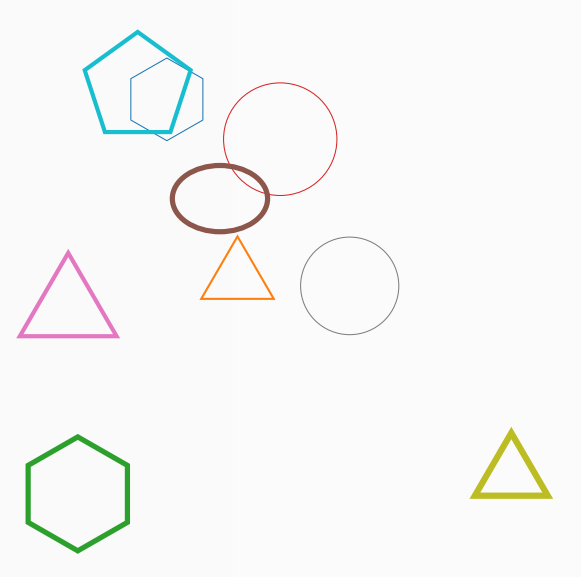[{"shape": "hexagon", "thickness": 0.5, "radius": 0.36, "center": [0.287, 0.827]}, {"shape": "triangle", "thickness": 1, "radius": 0.36, "center": [0.409, 0.518]}, {"shape": "hexagon", "thickness": 2.5, "radius": 0.49, "center": [0.134, 0.144]}, {"shape": "circle", "thickness": 0.5, "radius": 0.49, "center": [0.482, 0.758]}, {"shape": "oval", "thickness": 2.5, "radius": 0.41, "center": [0.378, 0.655]}, {"shape": "triangle", "thickness": 2, "radius": 0.48, "center": [0.117, 0.465]}, {"shape": "circle", "thickness": 0.5, "radius": 0.42, "center": [0.602, 0.504]}, {"shape": "triangle", "thickness": 3, "radius": 0.36, "center": [0.88, 0.177]}, {"shape": "pentagon", "thickness": 2, "radius": 0.48, "center": [0.237, 0.848]}]